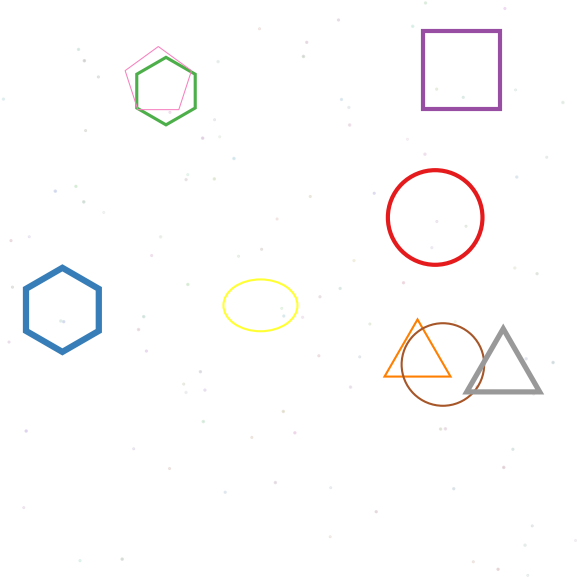[{"shape": "circle", "thickness": 2, "radius": 0.41, "center": [0.754, 0.623]}, {"shape": "hexagon", "thickness": 3, "radius": 0.36, "center": [0.108, 0.463]}, {"shape": "hexagon", "thickness": 1.5, "radius": 0.29, "center": [0.287, 0.841]}, {"shape": "square", "thickness": 2, "radius": 0.34, "center": [0.799, 0.878]}, {"shape": "triangle", "thickness": 1, "radius": 0.33, "center": [0.723, 0.38]}, {"shape": "oval", "thickness": 1, "radius": 0.32, "center": [0.451, 0.47]}, {"shape": "circle", "thickness": 1, "radius": 0.36, "center": [0.767, 0.368]}, {"shape": "pentagon", "thickness": 0.5, "radius": 0.3, "center": [0.274, 0.858]}, {"shape": "triangle", "thickness": 2.5, "radius": 0.36, "center": [0.871, 0.357]}]